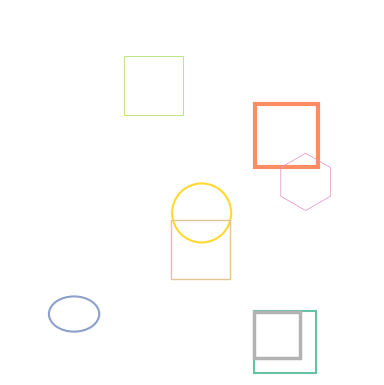[{"shape": "square", "thickness": 1.5, "radius": 0.4, "center": [0.74, 0.111]}, {"shape": "square", "thickness": 3, "radius": 0.41, "center": [0.743, 0.648]}, {"shape": "oval", "thickness": 1.5, "radius": 0.33, "center": [0.192, 0.184]}, {"shape": "hexagon", "thickness": 0.5, "radius": 0.37, "center": [0.794, 0.528]}, {"shape": "square", "thickness": 0.5, "radius": 0.38, "center": [0.398, 0.778]}, {"shape": "circle", "thickness": 1.5, "radius": 0.38, "center": [0.524, 0.447]}, {"shape": "square", "thickness": 1, "radius": 0.38, "center": [0.52, 0.352]}, {"shape": "square", "thickness": 2.5, "radius": 0.3, "center": [0.719, 0.131]}]